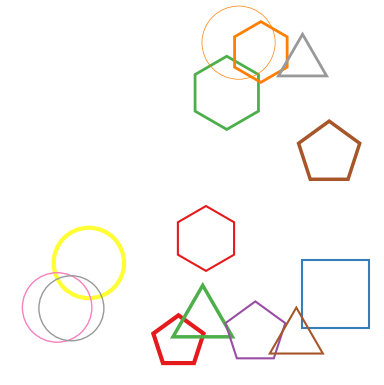[{"shape": "hexagon", "thickness": 1.5, "radius": 0.42, "center": [0.535, 0.381]}, {"shape": "pentagon", "thickness": 3, "radius": 0.34, "center": [0.464, 0.112]}, {"shape": "square", "thickness": 1.5, "radius": 0.44, "center": [0.871, 0.236]}, {"shape": "triangle", "thickness": 2.5, "radius": 0.45, "center": [0.527, 0.17]}, {"shape": "hexagon", "thickness": 2, "radius": 0.48, "center": [0.589, 0.759]}, {"shape": "pentagon", "thickness": 1.5, "radius": 0.41, "center": [0.663, 0.135]}, {"shape": "circle", "thickness": 0.5, "radius": 0.48, "center": [0.62, 0.889]}, {"shape": "hexagon", "thickness": 2, "radius": 0.39, "center": [0.678, 0.865]}, {"shape": "circle", "thickness": 3, "radius": 0.46, "center": [0.231, 0.317]}, {"shape": "pentagon", "thickness": 2.5, "radius": 0.42, "center": [0.855, 0.602]}, {"shape": "triangle", "thickness": 1.5, "radius": 0.4, "center": [0.77, 0.121]}, {"shape": "circle", "thickness": 1, "radius": 0.45, "center": [0.148, 0.201]}, {"shape": "circle", "thickness": 1, "radius": 0.42, "center": [0.185, 0.199]}, {"shape": "triangle", "thickness": 2, "radius": 0.36, "center": [0.786, 0.839]}]